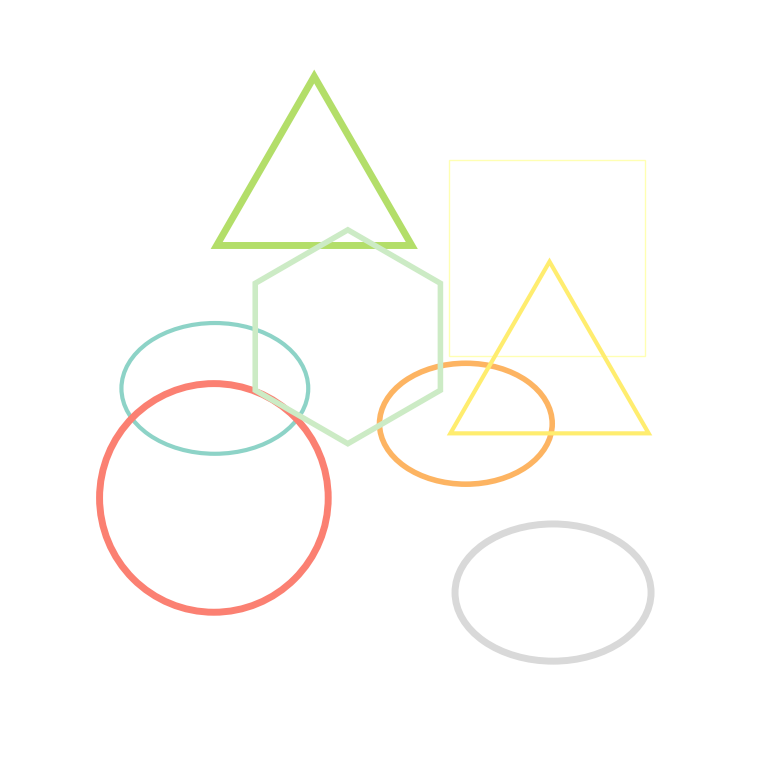[{"shape": "oval", "thickness": 1.5, "radius": 0.61, "center": [0.279, 0.496]}, {"shape": "square", "thickness": 0.5, "radius": 0.64, "center": [0.71, 0.665]}, {"shape": "circle", "thickness": 2.5, "radius": 0.74, "center": [0.278, 0.353]}, {"shape": "oval", "thickness": 2, "radius": 0.56, "center": [0.605, 0.45]}, {"shape": "triangle", "thickness": 2.5, "radius": 0.73, "center": [0.408, 0.754]}, {"shape": "oval", "thickness": 2.5, "radius": 0.64, "center": [0.718, 0.23]}, {"shape": "hexagon", "thickness": 2, "radius": 0.69, "center": [0.452, 0.563]}, {"shape": "triangle", "thickness": 1.5, "radius": 0.74, "center": [0.714, 0.512]}]